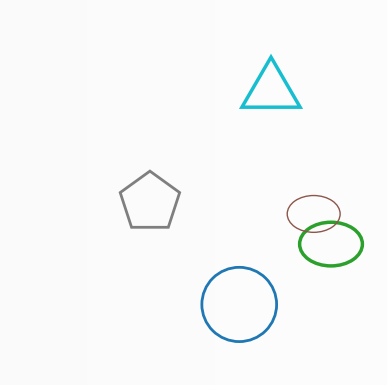[{"shape": "circle", "thickness": 2, "radius": 0.48, "center": [0.617, 0.209]}, {"shape": "oval", "thickness": 2.5, "radius": 0.41, "center": [0.854, 0.366]}, {"shape": "oval", "thickness": 1, "radius": 0.34, "center": [0.809, 0.444]}, {"shape": "pentagon", "thickness": 2, "radius": 0.4, "center": [0.387, 0.475]}, {"shape": "triangle", "thickness": 2.5, "radius": 0.43, "center": [0.699, 0.765]}]